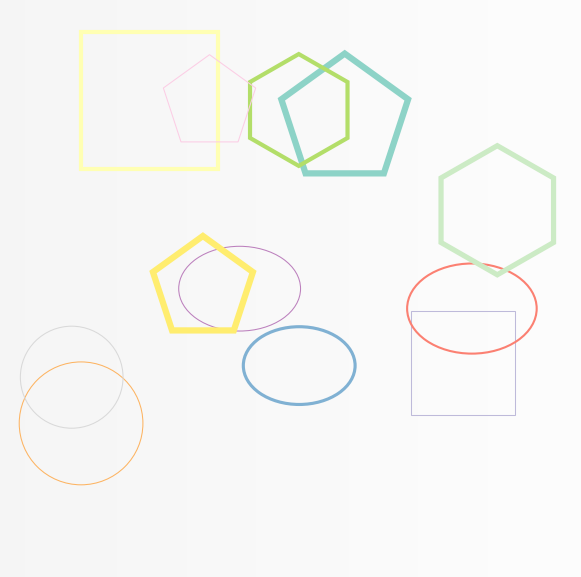[{"shape": "pentagon", "thickness": 3, "radius": 0.57, "center": [0.593, 0.792]}, {"shape": "square", "thickness": 2, "radius": 0.59, "center": [0.257, 0.825]}, {"shape": "square", "thickness": 0.5, "radius": 0.45, "center": [0.797, 0.371]}, {"shape": "oval", "thickness": 1, "radius": 0.56, "center": [0.812, 0.465]}, {"shape": "oval", "thickness": 1.5, "radius": 0.48, "center": [0.515, 0.366]}, {"shape": "circle", "thickness": 0.5, "radius": 0.53, "center": [0.139, 0.266]}, {"shape": "hexagon", "thickness": 2, "radius": 0.48, "center": [0.514, 0.809]}, {"shape": "pentagon", "thickness": 0.5, "radius": 0.42, "center": [0.36, 0.821]}, {"shape": "circle", "thickness": 0.5, "radius": 0.44, "center": [0.123, 0.346]}, {"shape": "oval", "thickness": 0.5, "radius": 0.52, "center": [0.412, 0.499]}, {"shape": "hexagon", "thickness": 2.5, "radius": 0.56, "center": [0.856, 0.635]}, {"shape": "pentagon", "thickness": 3, "radius": 0.45, "center": [0.349, 0.5]}]